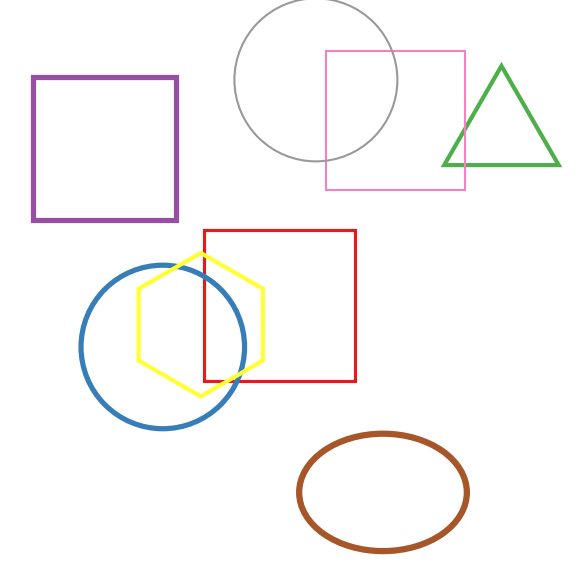[{"shape": "square", "thickness": 1.5, "radius": 0.65, "center": [0.484, 0.47]}, {"shape": "circle", "thickness": 2.5, "radius": 0.71, "center": [0.282, 0.398]}, {"shape": "triangle", "thickness": 2, "radius": 0.57, "center": [0.868, 0.77]}, {"shape": "square", "thickness": 2.5, "radius": 0.62, "center": [0.181, 0.742]}, {"shape": "hexagon", "thickness": 2, "radius": 0.62, "center": [0.348, 0.437]}, {"shape": "oval", "thickness": 3, "radius": 0.73, "center": [0.663, 0.146]}, {"shape": "square", "thickness": 1, "radius": 0.6, "center": [0.685, 0.79]}, {"shape": "circle", "thickness": 1, "radius": 0.71, "center": [0.547, 0.861]}]